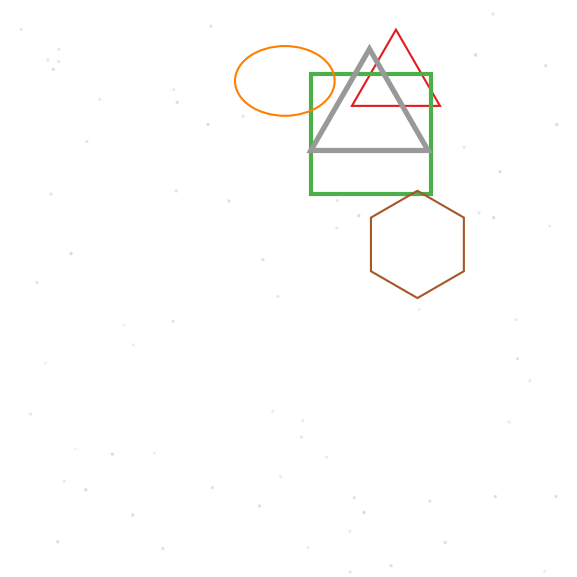[{"shape": "triangle", "thickness": 1, "radius": 0.44, "center": [0.686, 0.86]}, {"shape": "square", "thickness": 2, "radius": 0.52, "center": [0.643, 0.766]}, {"shape": "oval", "thickness": 1, "radius": 0.43, "center": [0.493, 0.859]}, {"shape": "hexagon", "thickness": 1, "radius": 0.46, "center": [0.723, 0.576]}, {"shape": "triangle", "thickness": 2.5, "radius": 0.59, "center": [0.64, 0.797]}]